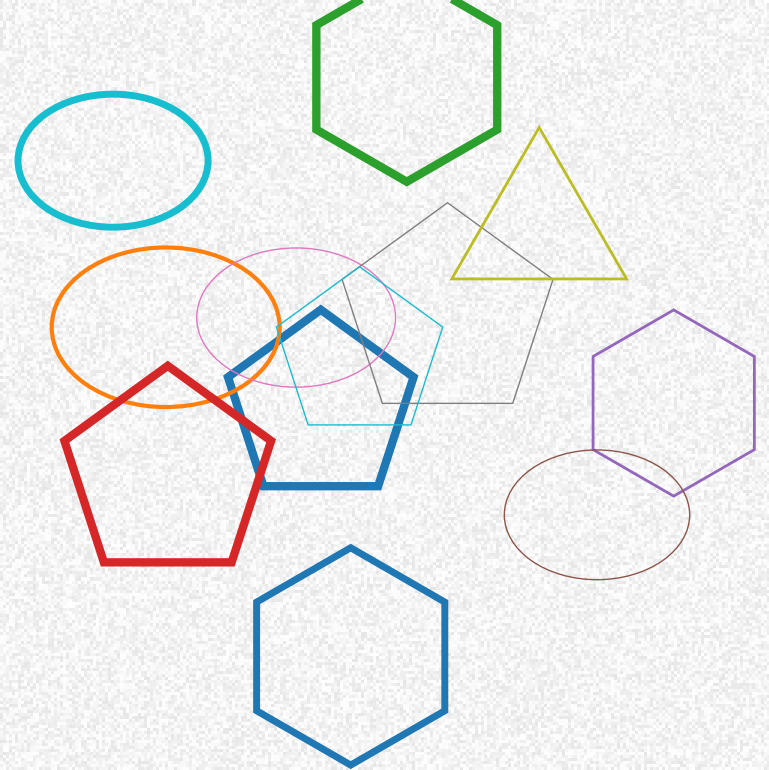[{"shape": "hexagon", "thickness": 2.5, "radius": 0.71, "center": [0.455, 0.148]}, {"shape": "pentagon", "thickness": 3, "radius": 0.63, "center": [0.417, 0.471]}, {"shape": "oval", "thickness": 1.5, "radius": 0.74, "center": [0.215, 0.575]}, {"shape": "hexagon", "thickness": 3, "radius": 0.68, "center": [0.528, 0.9]}, {"shape": "pentagon", "thickness": 3, "radius": 0.71, "center": [0.218, 0.384]}, {"shape": "hexagon", "thickness": 1, "radius": 0.6, "center": [0.875, 0.477]}, {"shape": "oval", "thickness": 0.5, "radius": 0.6, "center": [0.775, 0.331]}, {"shape": "oval", "thickness": 0.5, "radius": 0.65, "center": [0.385, 0.588]}, {"shape": "pentagon", "thickness": 0.5, "radius": 0.72, "center": [0.581, 0.593]}, {"shape": "triangle", "thickness": 1, "radius": 0.66, "center": [0.7, 0.703]}, {"shape": "oval", "thickness": 2.5, "radius": 0.62, "center": [0.147, 0.791]}, {"shape": "pentagon", "thickness": 0.5, "radius": 0.57, "center": [0.467, 0.54]}]